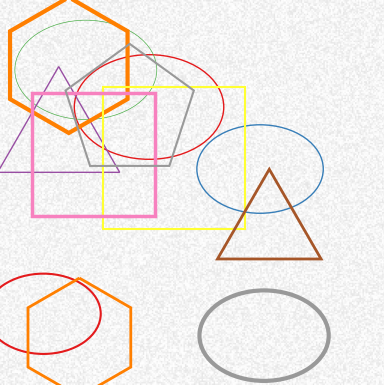[{"shape": "oval", "thickness": 1.5, "radius": 0.74, "center": [0.113, 0.185]}, {"shape": "oval", "thickness": 1, "radius": 0.97, "center": [0.387, 0.722]}, {"shape": "oval", "thickness": 1, "radius": 0.82, "center": [0.675, 0.561]}, {"shape": "oval", "thickness": 0.5, "radius": 0.92, "center": [0.223, 0.818]}, {"shape": "triangle", "thickness": 1, "radius": 0.92, "center": [0.152, 0.644]}, {"shape": "hexagon", "thickness": 3, "radius": 0.88, "center": [0.179, 0.831]}, {"shape": "hexagon", "thickness": 2, "radius": 0.77, "center": [0.206, 0.124]}, {"shape": "square", "thickness": 1.5, "radius": 0.92, "center": [0.451, 0.59]}, {"shape": "triangle", "thickness": 2, "radius": 0.78, "center": [0.699, 0.405]}, {"shape": "square", "thickness": 2.5, "radius": 0.8, "center": [0.242, 0.599]}, {"shape": "oval", "thickness": 3, "radius": 0.84, "center": [0.686, 0.128]}, {"shape": "pentagon", "thickness": 1.5, "radius": 0.88, "center": [0.337, 0.711]}]